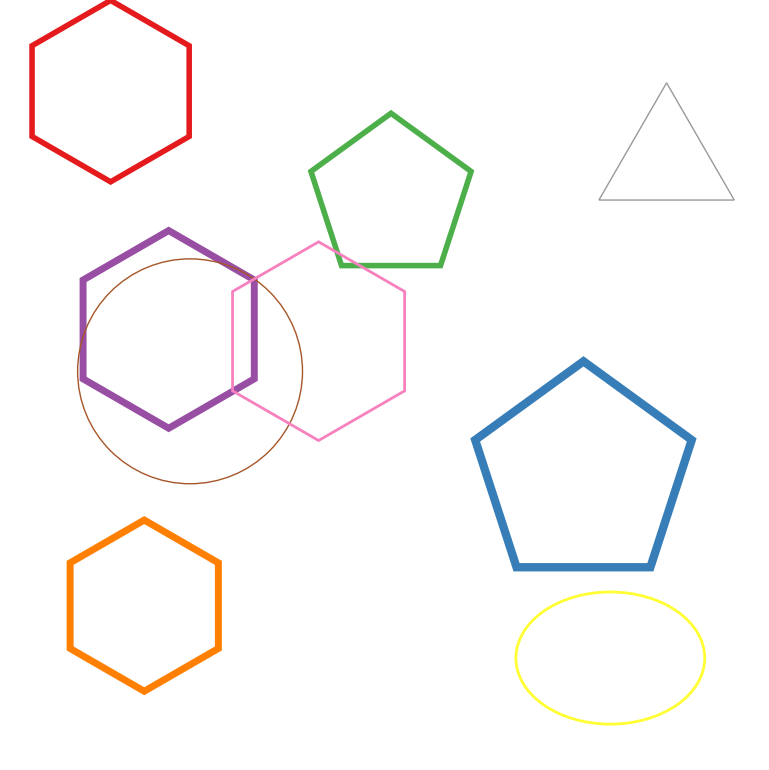[{"shape": "hexagon", "thickness": 2, "radius": 0.59, "center": [0.144, 0.882]}, {"shape": "pentagon", "thickness": 3, "radius": 0.74, "center": [0.758, 0.383]}, {"shape": "pentagon", "thickness": 2, "radius": 0.55, "center": [0.508, 0.744]}, {"shape": "hexagon", "thickness": 2.5, "radius": 0.64, "center": [0.219, 0.572]}, {"shape": "hexagon", "thickness": 2.5, "radius": 0.56, "center": [0.187, 0.213]}, {"shape": "oval", "thickness": 1, "radius": 0.61, "center": [0.793, 0.145]}, {"shape": "circle", "thickness": 0.5, "radius": 0.73, "center": [0.247, 0.518]}, {"shape": "hexagon", "thickness": 1, "radius": 0.65, "center": [0.414, 0.557]}, {"shape": "triangle", "thickness": 0.5, "radius": 0.51, "center": [0.866, 0.791]}]